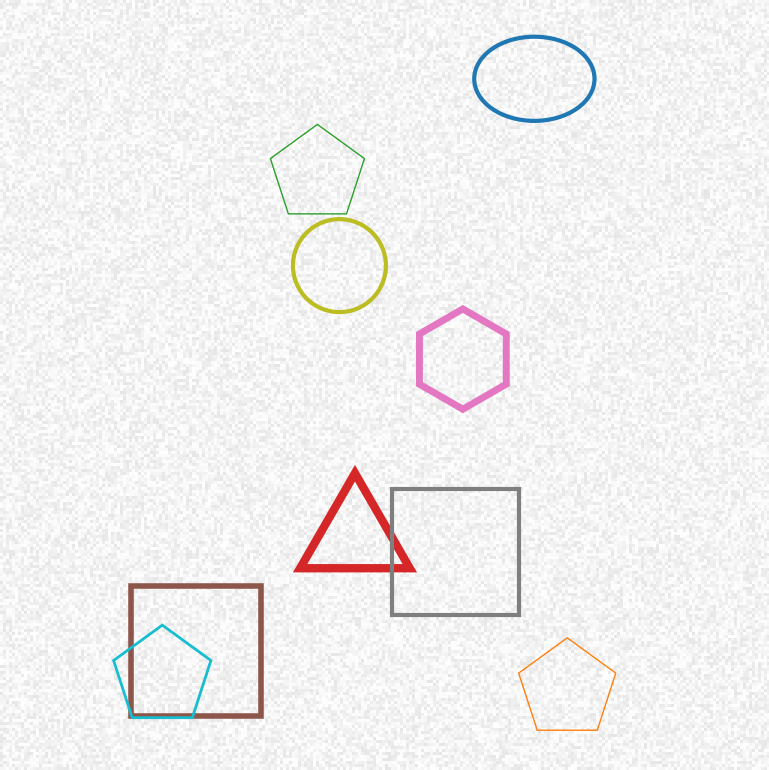[{"shape": "oval", "thickness": 1.5, "radius": 0.39, "center": [0.694, 0.898]}, {"shape": "pentagon", "thickness": 0.5, "radius": 0.33, "center": [0.737, 0.105]}, {"shape": "pentagon", "thickness": 0.5, "radius": 0.32, "center": [0.412, 0.774]}, {"shape": "triangle", "thickness": 3, "radius": 0.41, "center": [0.461, 0.303]}, {"shape": "square", "thickness": 2, "radius": 0.42, "center": [0.254, 0.155]}, {"shape": "hexagon", "thickness": 2.5, "radius": 0.33, "center": [0.601, 0.534]}, {"shape": "square", "thickness": 1.5, "radius": 0.41, "center": [0.592, 0.283]}, {"shape": "circle", "thickness": 1.5, "radius": 0.3, "center": [0.441, 0.655]}, {"shape": "pentagon", "thickness": 1, "radius": 0.33, "center": [0.211, 0.122]}]